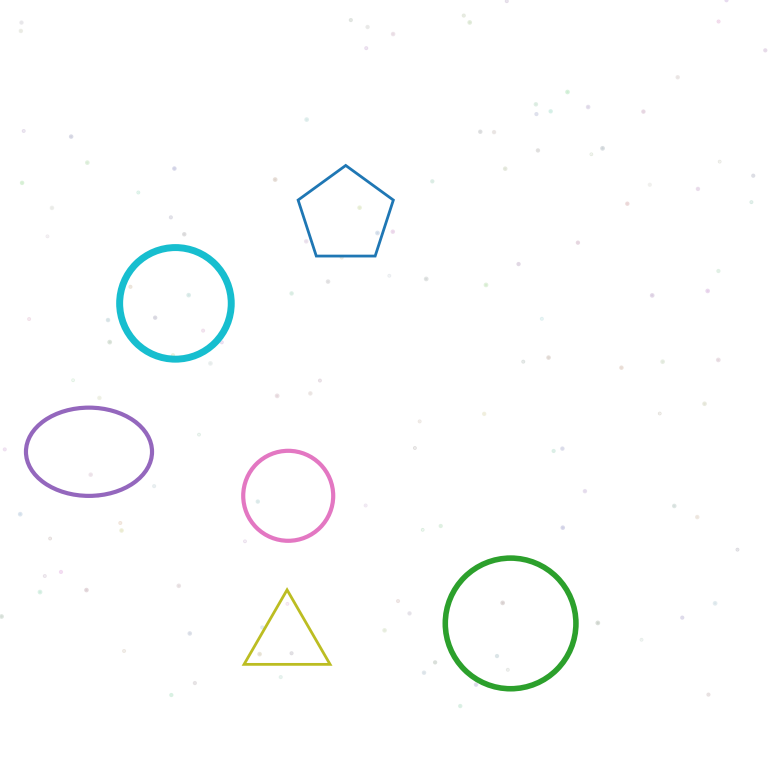[{"shape": "pentagon", "thickness": 1, "radius": 0.33, "center": [0.449, 0.72]}, {"shape": "circle", "thickness": 2, "radius": 0.42, "center": [0.663, 0.19]}, {"shape": "oval", "thickness": 1.5, "radius": 0.41, "center": [0.116, 0.413]}, {"shape": "circle", "thickness": 1.5, "radius": 0.29, "center": [0.374, 0.356]}, {"shape": "triangle", "thickness": 1, "radius": 0.32, "center": [0.373, 0.169]}, {"shape": "circle", "thickness": 2.5, "radius": 0.36, "center": [0.228, 0.606]}]